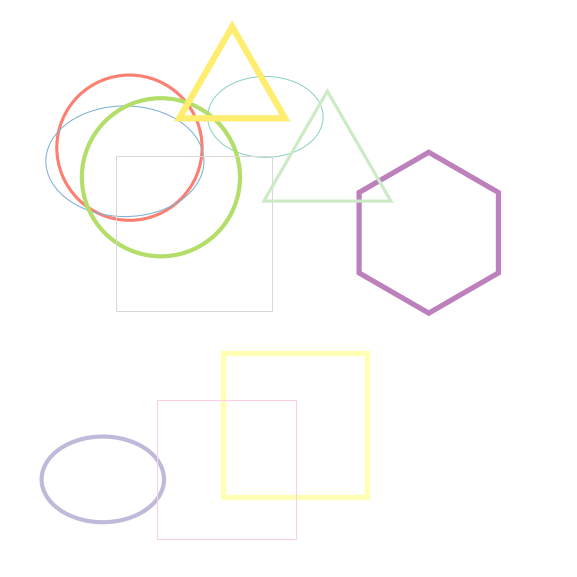[{"shape": "oval", "thickness": 0.5, "radius": 0.5, "center": [0.46, 0.797]}, {"shape": "square", "thickness": 2.5, "radius": 0.62, "center": [0.511, 0.263]}, {"shape": "oval", "thickness": 2, "radius": 0.53, "center": [0.178, 0.169]}, {"shape": "circle", "thickness": 1.5, "radius": 0.63, "center": [0.224, 0.743]}, {"shape": "oval", "thickness": 0.5, "radius": 0.68, "center": [0.216, 0.72]}, {"shape": "circle", "thickness": 2, "radius": 0.68, "center": [0.279, 0.692]}, {"shape": "square", "thickness": 0.5, "radius": 0.6, "center": [0.392, 0.186]}, {"shape": "square", "thickness": 0.5, "radius": 0.67, "center": [0.336, 0.595]}, {"shape": "hexagon", "thickness": 2.5, "radius": 0.7, "center": [0.742, 0.596]}, {"shape": "triangle", "thickness": 1.5, "radius": 0.63, "center": [0.567, 0.714]}, {"shape": "triangle", "thickness": 3, "radius": 0.53, "center": [0.402, 0.847]}]